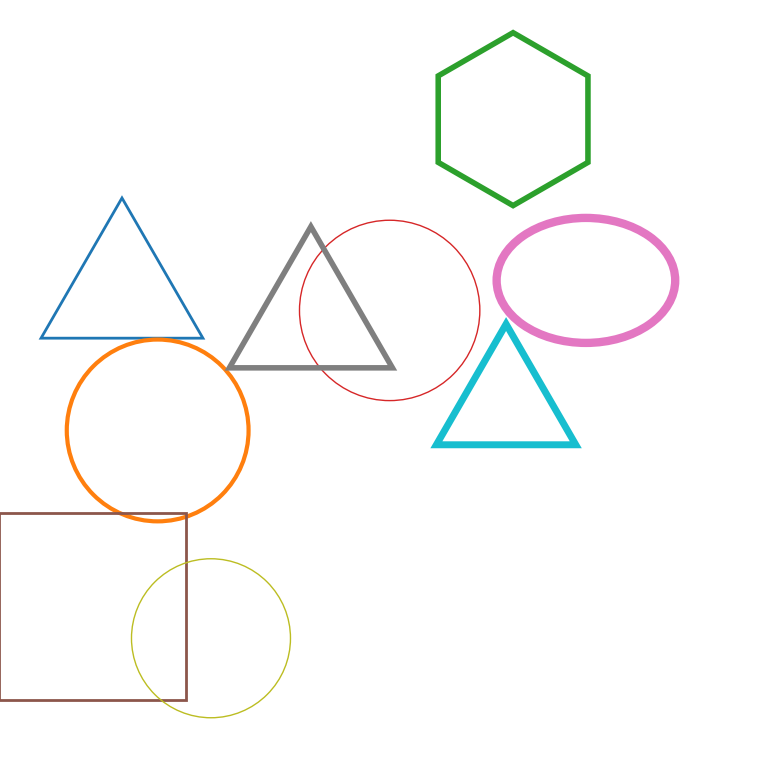[{"shape": "triangle", "thickness": 1, "radius": 0.61, "center": [0.158, 0.621]}, {"shape": "circle", "thickness": 1.5, "radius": 0.59, "center": [0.205, 0.441]}, {"shape": "hexagon", "thickness": 2, "radius": 0.56, "center": [0.666, 0.845]}, {"shape": "circle", "thickness": 0.5, "radius": 0.59, "center": [0.506, 0.597]}, {"shape": "square", "thickness": 1, "radius": 0.61, "center": [0.121, 0.212]}, {"shape": "oval", "thickness": 3, "radius": 0.58, "center": [0.761, 0.636]}, {"shape": "triangle", "thickness": 2, "radius": 0.61, "center": [0.404, 0.583]}, {"shape": "circle", "thickness": 0.5, "radius": 0.52, "center": [0.274, 0.171]}, {"shape": "triangle", "thickness": 2.5, "radius": 0.52, "center": [0.657, 0.475]}]